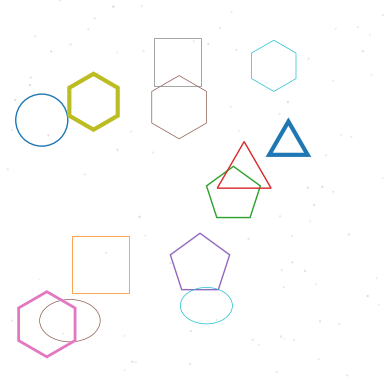[{"shape": "triangle", "thickness": 3, "radius": 0.29, "center": [0.749, 0.627]}, {"shape": "circle", "thickness": 1, "radius": 0.34, "center": [0.108, 0.688]}, {"shape": "square", "thickness": 0.5, "radius": 0.37, "center": [0.26, 0.312]}, {"shape": "pentagon", "thickness": 1, "radius": 0.37, "center": [0.606, 0.494]}, {"shape": "triangle", "thickness": 1, "radius": 0.4, "center": [0.634, 0.552]}, {"shape": "pentagon", "thickness": 1, "radius": 0.4, "center": [0.52, 0.313]}, {"shape": "oval", "thickness": 0.5, "radius": 0.39, "center": [0.182, 0.167]}, {"shape": "hexagon", "thickness": 0.5, "radius": 0.41, "center": [0.465, 0.722]}, {"shape": "hexagon", "thickness": 2, "radius": 0.42, "center": [0.122, 0.158]}, {"shape": "square", "thickness": 0.5, "radius": 0.31, "center": [0.461, 0.839]}, {"shape": "hexagon", "thickness": 3, "radius": 0.36, "center": [0.243, 0.736]}, {"shape": "oval", "thickness": 0.5, "radius": 0.34, "center": [0.536, 0.206]}, {"shape": "hexagon", "thickness": 0.5, "radius": 0.33, "center": [0.711, 0.829]}]